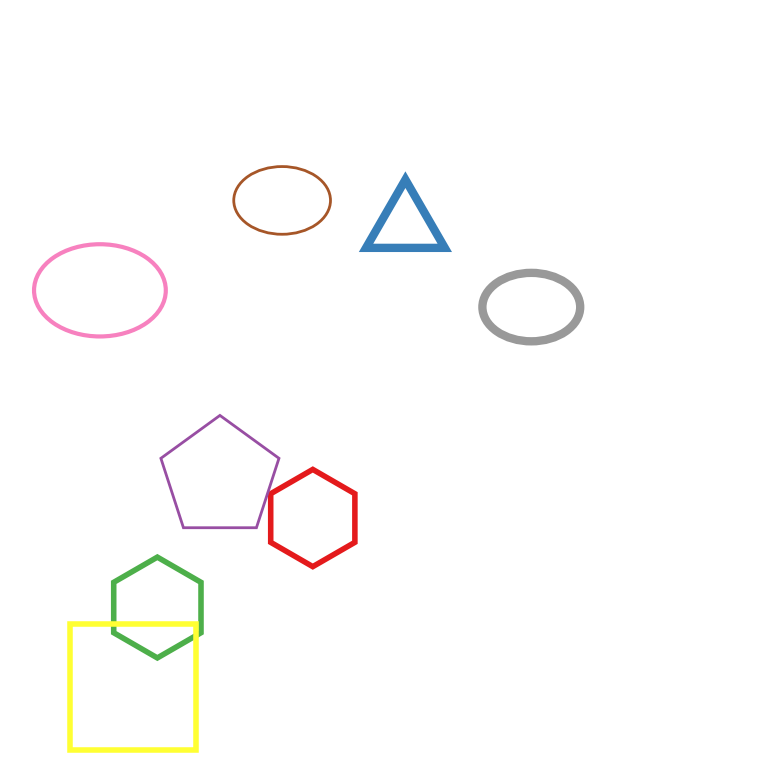[{"shape": "hexagon", "thickness": 2, "radius": 0.32, "center": [0.406, 0.327]}, {"shape": "triangle", "thickness": 3, "radius": 0.3, "center": [0.527, 0.708]}, {"shape": "hexagon", "thickness": 2, "radius": 0.33, "center": [0.204, 0.211]}, {"shape": "pentagon", "thickness": 1, "radius": 0.4, "center": [0.286, 0.38]}, {"shape": "square", "thickness": 2, "radius": 0.41, "center": [0.172, 0.108]}, {"shape": "oval", "thickness": 1, "radius": 0.31, "center": [0.366, 0.74]}, {"shape": "oval", "thickness": 1.5, "radius": 0.43, "center": [0.13, 0.623]}, {"shape": "oval", "thickness": 3, "radius": 0.32, "center": [0.69, 0.601]}]